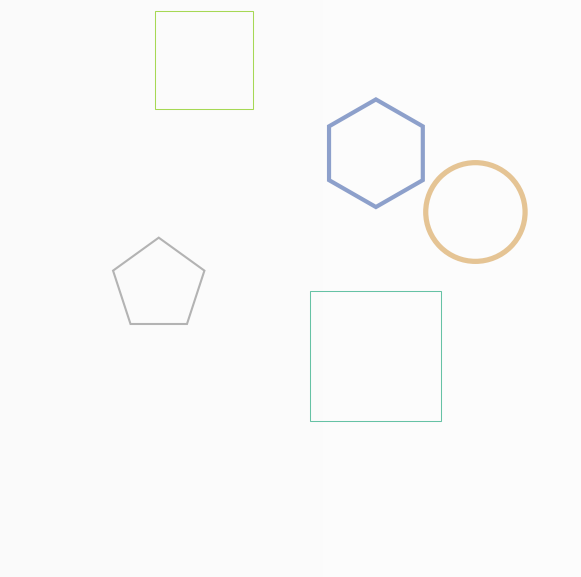[{"shape": "square", "thickness": 0.5, "radius": 0.56, "center": [0.646, 0.383]}, {"shape": "hexagon", "thickness": 2, "radius": 0.47, "center": [0.647, 0.734]}, {"shape": "square", "thickness": 0.5, "radius": 0.42, "center": [0.351, 0.895]}, {"shape": "circle", "thickness": 2.5, "radius": 0.43, "center": [0.818, 0.632]}, {"shape": "pentagon", "thickness": 1, "radius": 0.41, "center": [0.273, 0.505]}]